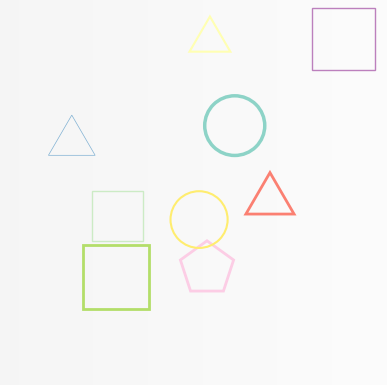[{"shape": "circle", "thickness": 2.5, "radius": 0.39, "center": [0.606, 0.674]}, {"shape": "triangle", "thickness": 1.5, "radius": 0.3, "center": [0.542, 0.896]}, {"shape": "triangle", "thickness": 2, "radius": 0.36, "center": [0.697, 0.48]}, {"shape": "triangle", "thickness": 0.5, "radius": 0.35, "center": [0.185, 0.631]}, {"shape": "square", "thickness": 2, "radius": 0.42, "center": [0.299, 0.281]}, {"shape": "pentagon", "thickness": 2, "radius": 0.36, "center": [0.534, 0.302]}, {"shape": "square", "thickness": 1, "radius": 0.41, "center": [0.885, 0.898]}, {"shape": "square", "thickness": 1, "radius": 0.33, "center": [0.302, 0.439]}, {"shape": "circle", "thickness": 1.5, "radius": 0.37, "center": [0.514, 0.43]}]